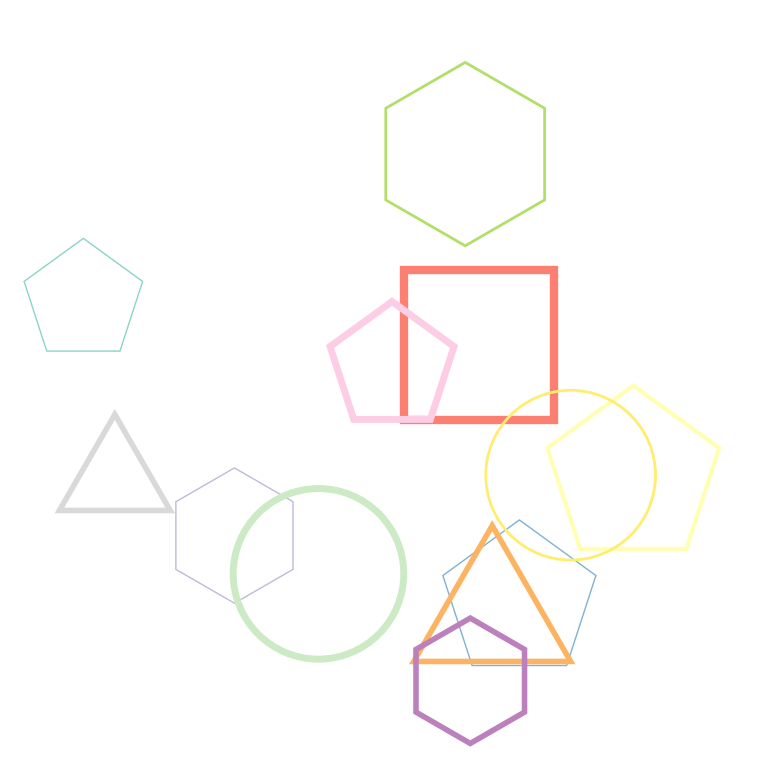[{"shape": "pentagon", "thickness": 0.5, "radius": 0.4, "center": [0.108, 0.609]}, {"shape": "pentagon", "thickness": 1.5, "radius": 0.59, "center": [0.822, 0.382]}, {"shape": "hexagon", "thickness": 0.5, "radius": 0.44, "center": [0.304, 0.304]}, {"shape": "square", "thickness": 3, "radius": 0.49, "center": [0.622, 0.552]}, {"shape": "pentagon", "thickness": 0.5, "radius": 0.52, "center": [0.675, 0.22]}, {"shape": "triangle", "thickness": 2, "radius": 0.59, "center": [0.639, 0.2]}, {"shape": "hexagon", "thickness": 1, "radius": 0.6, "center": [0.604, 0.8]}, {"shape": "pentagon", "thickness": 2.5, "radius": 0.42, "center": [0.509, 0.524]}, {"shape": "triangle", "thickness": 2, "radius": 0.42, "center": [0.149, 0.379]}, {"shape": "hexagon", "thickness": 2, "radius": 0.41, "center": [0.611, 0.116]}, {"shape": "circle", "thickness": 2.5, "radius": 0.55, "center": [0.414, 0.255]}, {"shape": "circle", "thickness": 1, "radius": 0.55, "center": [0.741, 0.383]}]